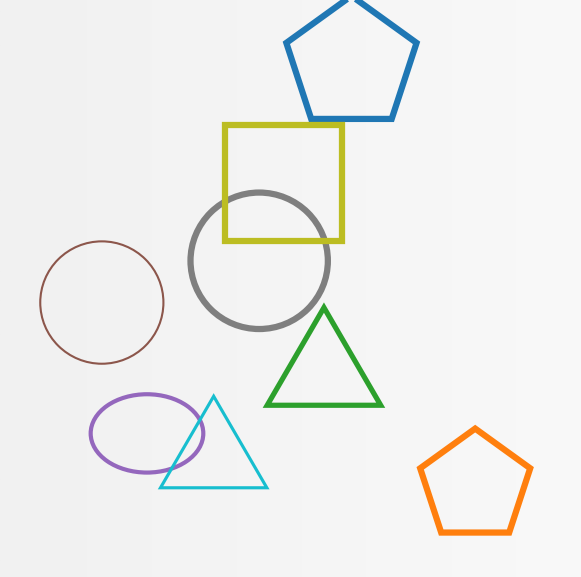[{"shape": "pentagon", "thickness": 3, "radius": 0.59, "center": [0.605, 0.888]}, {"shape": "pentagon", "thickness": 3, "radius": 0.5, "center": [0.818, 0.157]}, {"shape": "triangle", "thickness": 2.5, "radius": 0.56, "center": [0.557, 0.354]}, {"shape": "oval", "thickness": 2, "radius": 0.48, "center": [0.253, 0.249]}, {"shape": "circle", "thickness": 1, "radius": 0.53, "center": [0.175, 0.475]}, {"shape": "circle", "thickness": 3, "radius": 0.59, "center": [0.446, 0.548]}, {"shape": "square", "thickness": 3, "radius": 0.5, "center": [0.487, 0.683]}, {"shape": "triangle", "thickness": 1.5, "radius": 0.53, "center": [0.368, 0.207]}]